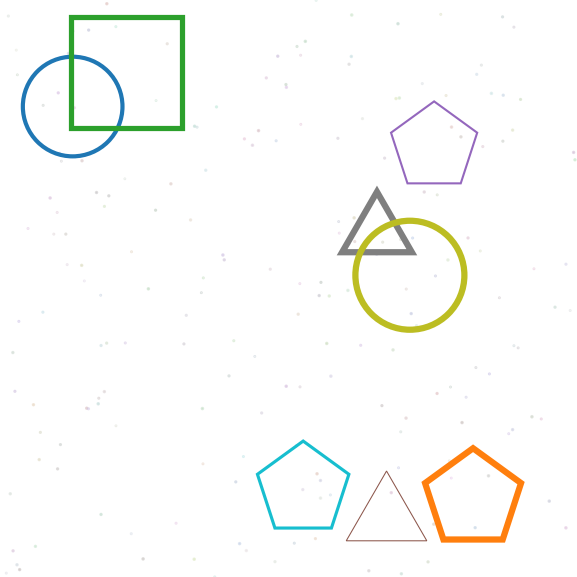[{"shape": "circle", "thickness": 2, "radius": 0.43, "center": [0.126, 0.815]}, {"shape": "pentagon", "thickness": 3, "radius": 0.44, "center": [0.819, 0.136]}, {"shape": "square", "thickness": 2.5, "radius": 0.48, "center": [0.219, 0.873]}, {"shape": "pentagon", "thickness": 1, "radius": 0.39, "center": [0.752, 0.745]}, {"shape": "triangle", "thickness": 0.5, "radius": 0.4, "center": [0.669, 0.103]}, {"shape": "triangle", "thickness": 3, "radius": 0.35, "center": [0.653, 0.597]}, {"shape": "circle", "thickness": 3, "radius": 0.47, "center": [0.71, 0.523]}, {"shape": "pentagon", "thickness": 1.5, "radius": 0.42, "center": [0.525, 0.152]}]